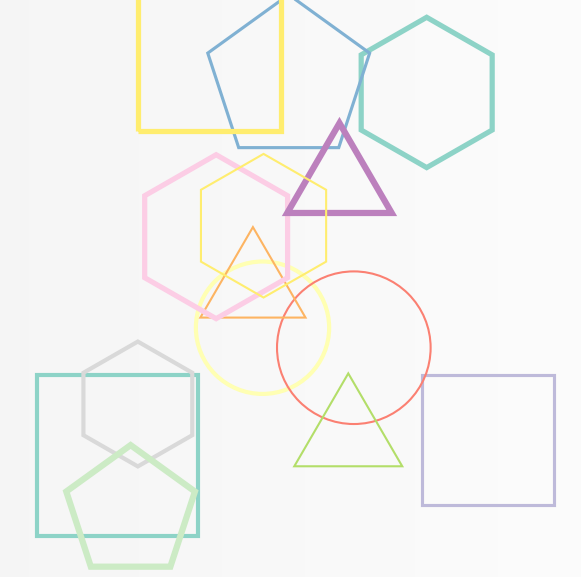[{"shape": "hexagon", "thickness": 2.5, "radius": 0.65, "center": [0.734, 0.839]}, {"shape": "square", "thickness": 2, "radius": 0.7, "center": [0.202, 0.21]}, {"shape": "circle", "thickness": 2, "radius": 0.57, "center": [0.452, 0.432]}, {"shape": "square", "thickness": 1.5, "radius": 0.56, "center": [0.839, 0.238]}, {"shape": "circle", "thickness": 1, "radius": 0.66, "center": [0.609, 0.397]}, {"shape": "pentagon", "thickness": 1.5, "radius": 0.73, "center": [0.497, 0.862]}, {"shape": "triangle", "thickness": 1, "radius": 0.52, "center": [0.435, 0.501]}, {"shape": "triangle", "thickness": 1, "radius": 0.54, "center": [0.599, 0.245]}, {"shape": "hexagon", "thickness": 2.5, "radius": 0.71, "center": [0.372, 0.589]}, {"shape": "hexagon", "thickness": 2, "radius": 0.54, "center": [0.237, 0.3]}, {"shape": "triangle", "thickness": 3, "radius": 0.52, "center": [0.584, 0.682]}, {"shape": "pentagon", "thickness": 3, "radius": 0.58, "center": [0.225, 0.112]}, {"shape": "hexagon", "thickness": 1, "radius": 0.62, "center": [0.453, 0.608]}, {"shape": "square", "thickness": 2.5, "radius": 0.61, "center": [0.361, 0.895]}]